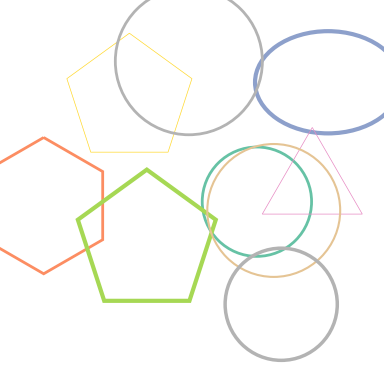[{"shape": "circle", "thickness": 2, "radius": 0.71, "center": [0.667, 0.476]}, {"shape": "hexagon", "thickness": 2, "radius": 0.88, "center": [0.113, 0.466]}, {"shape": "oval", "thickness": 3, "radius": 0.95, "center": [0.852, 0.786]}, {"shape": "triangle", "thickness": 0.5, "radius": 0.75, "center": [0.811, 0.519]}, {"shape": "pentagon", "thickness": 3, "radius": 0.94, "center": [0.381, 0.371]}, {"shape": "pentagon", "thickness": 0.5, "radius": 0.85, "center": [0.336, 0.743]}, {"shape": "circle", "thickness": 1.5, "radius": 0.86, "center": [0.711, 0.453]}, {"shape": "circle", "thickness": 2, "radius": 0.95, "center": [0.491, 0.841]}, {"shape": "circle", "thickness": 2.5, "radius": 0.73, "center": [0.73, 0.21]}]